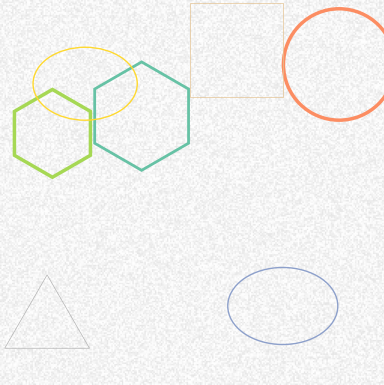[{"shape": "hexagon", "thickness": 2, "radius": 0.7, "center": [0.368, 0.698]}, {"shape": "circle", "thickness": 2.5, "radius": 0.72, "center": [0.881, 0.833]}, {"shape": "oval", "thickness": 1, "radius": 0.71, "center": [0.734, 0.205]}, {"shape": "hexagon", "thickness": 2.5, "radius": 0.57, "center": [0.136, 0.654]}, {"shape": "oval", "thickness": 1, "radius": 0.68, "center": [0.221, 0.783]}, {"shape": "square", "thickness": 0.5, "radius": 0.61, "center": [0.615, 0.869]}, {"shape": "triangle", "thickness": 0.5, "radius": 0.64, "center": [0.122, 0.159]}]